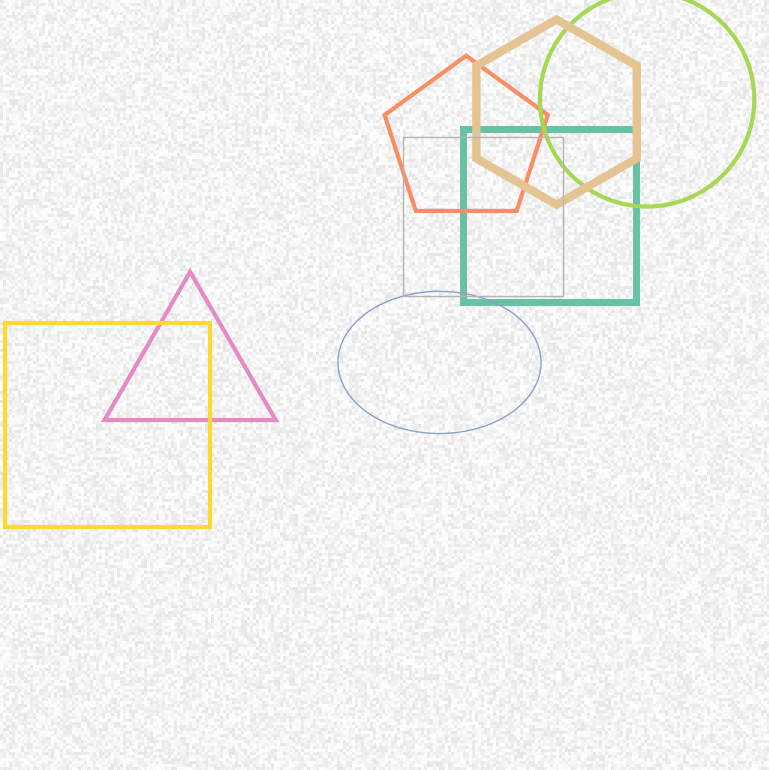[{"shape": "square", "thickness": 2.5, "radius": 0.56, "center": [0.714, 0.72]}, {"shape": "pentagon", "thickness": 1.5, "radius": 0.56, "center": [0.605, 0.816]}, {"shape": "oval", "thickness": 0.5, "radius": 0.66, "center": [0.571, 0.529]}, {"shape": "triangle", "thickness": 1.5, "radius": 0.64, "center": [0.247, 0.519]}, {"shape": "circle", "thickness": 1.5, "radius": 0.7, "center": [0.84, 0.871]}, {"shape": "square", "thickness": 1.5, "radius": 0.66, "center": [0.139, 0.448]}, {"shape": "hexagon", "thickness": 3, "radius": 0.6, "center": [0.723, 0.854]}, {"shape": "square", "thickness": 0.5, "radius": 0.52, "center": [0.627, 0.719]}]